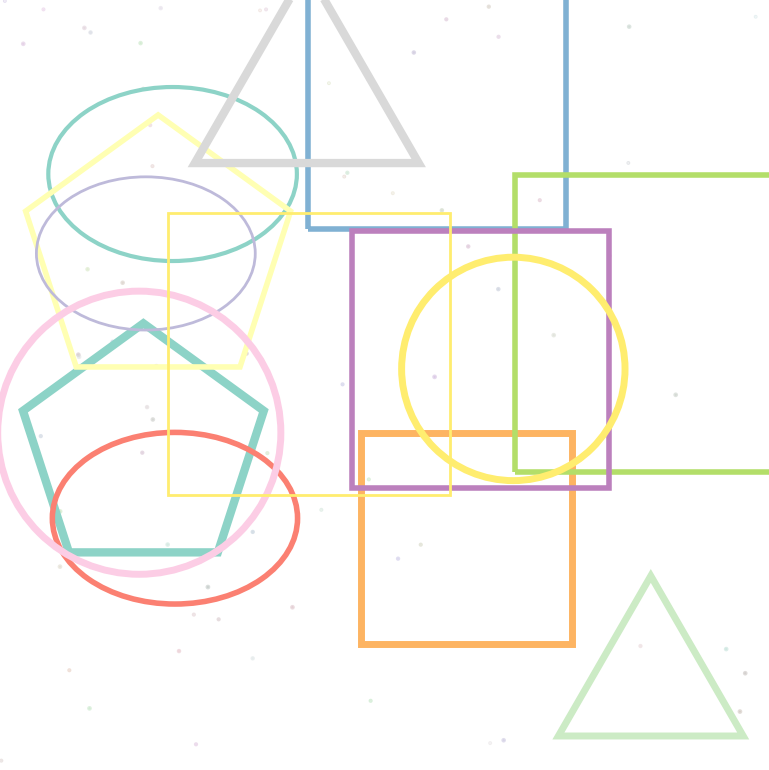[{"shape": "pentagon", "thickness": 3, "radius": 0.82, "center": [0.186, 0.416]}, {"shape": "oval", "thickness": 1.5, "radius": 0.81, "center": [0.224, 0.774]}, {"shape": "pentagon", "thickness": 2, "radius": 0.9, "center": [0.205, 0.67]}, {"shape": "oval", "thickness": 1, "radius": 0.71, "center": [0.189, 0.671]}, {"shape": "oval", "thickness": 2, "radius": 0.8, "center": [0.227, 0.327]}, {"shape": "square", "thickness": 2, "radius": 0.84, "center": [0.567, 0.87]}, {"shape": "square", "thickness": 2.5, "radius": 0.69, "center": [0.606, 0.3]}, {"shape": "square", "thickness": 2, "radius": 0.96, "center": [0.862, 0.579]}, {"shape": "circle", "thickness": 2.5, "radius": 0.92, "center": [0.181, 0.438]}, {"shape": "triangle", "thickness": 3, "radius": 0.84, "center": [0.398, 0.872]}, {"shape": "square", "thickness": 2, "radius": 0.83, "center": [0.625, 0.533]}, {"shape": "triangle", "thickness": 2.5, "radius": 0.69, "center": [0.845, 0.113]}, {"shape": "square", "thickness": 1, "radius": 0.91, "center": [0.401, 0.541]}, {"shape": "circle", "thickness": 2.5, "radius": 0.73, "center": [0.667, 0.521]}]